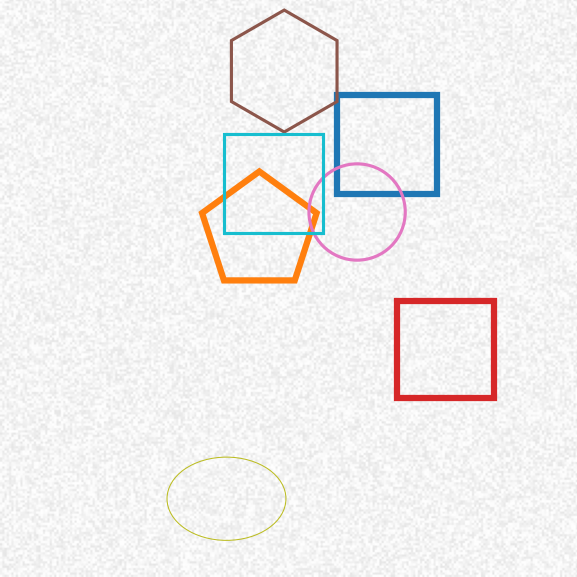[{"shape": "square", "thickness": 3, "radius": 0.43, "center": [0.67, 0.749]}, {"shape": "pentagon", "thickness": 3, "radius": 0.52, "center": [0.449, 0.598]}, {"shape": "square", "thickness": 3, "radius": 0.42, "center": [0.772, 0.394]}, {"shape": "hexagon", "thickness": 1.5, "radius": 0.53, "center": [0.492, 0.876]}, {"shape": "circle", "thickness": 1.5, "radius": 0.42, "center": [0.618, 0.632]}, {"shape": "oval", "thickness": 0.5, "radius": 0.51, "center": [0.392, 0.136]}, {"shape": "square", "thickness": 1.5, "radius": 0.43, "center": [0.474, 0.681]}]